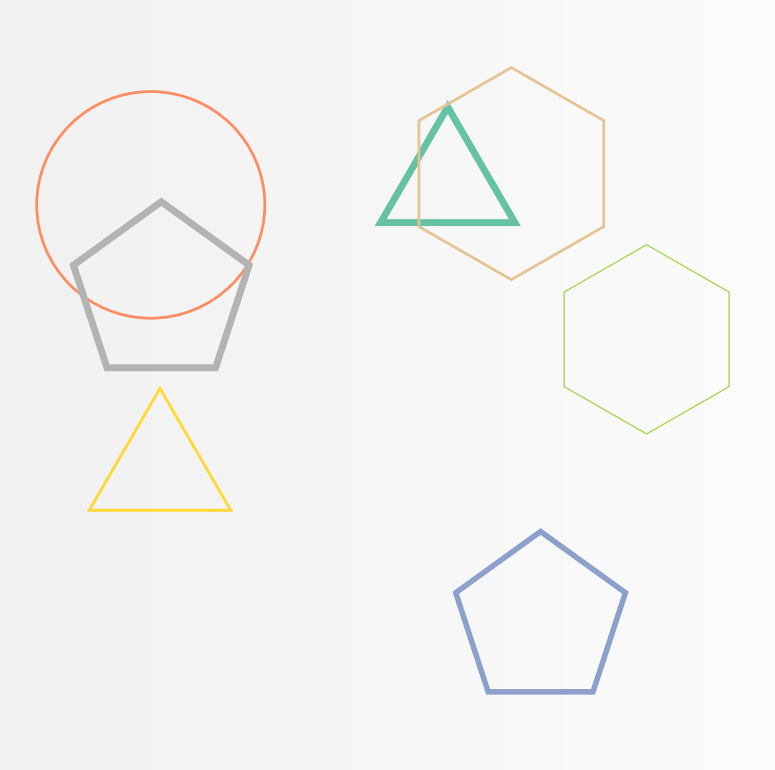[{"shape": "triangle", "thickness": 2.5, "radius": 0.5, "center": [0.578, 0.761]}, {"shape": "circle", "thickness": 1, "radius": 0.74, "center": [0.195, 0.734]}, {"shape": "pentagon", "thickness": 2, "radius": 0.58, "center": [0.698, 0.195]}, {"shape": "hexagon", "thickness": 0.5, "radius": 0.61, "center": [0.834, 0.559]}, {"shape": "triangle", "thickness": 1, "radius": 0.53, "center": [0.206, 0.39]}, {"shape": "hexagon", "thickness": 1, "radius": 0.69, "center": [0.66, 0.775]}, {"shape": "pentagon", "thickness": 2.5, "radius": 0.6, "center": [0.208, 0.619]}]